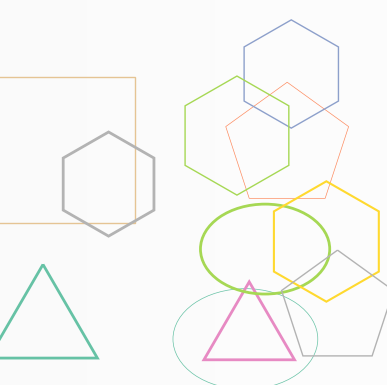[{"shape": "oval", "thickness": 0.5, "radius": 0.93, "center": [0.633, 0.119]}, {"shape": "triangle", "thickness": 2, "radius": 0.81, "center": [0.111, 0.151]}, {"shape": "pentagon", "thickness": 0.5, "radius": 0.83, "center": [0.741, 0.62]}, {"shape": "hexagon", "thickness": 1, "radius": 0.7, "center": [0.752, 0.808]}, {"shape": "triangle", "thickness": 2, "radius": 0.67, "center": [0.643, 0.133]}, {"shape": "hexagon", "thickness": 1, "radius": 0.77, "center": [0.611, 0.648]}, {"shape": "oval", "thickness": 2, "radius": 0.83, "center": [0.684, 0.353]}, {"shape": "hexagon", "thickness": 1.5, "radius": 0.78, "center": [0.842, 0.373]}, {"shape": "square", "thickness": 1, "radius": 0.95, "center": [0.159, 0.611]}, {"shape": "pentagon", "thickness": 1, "radius": 0.76, "center": [0.871, 0.198]}, {"shape": "hexagon", "thickness": 2, "radius": 0.68, "center": [0.28, 0.522]}]